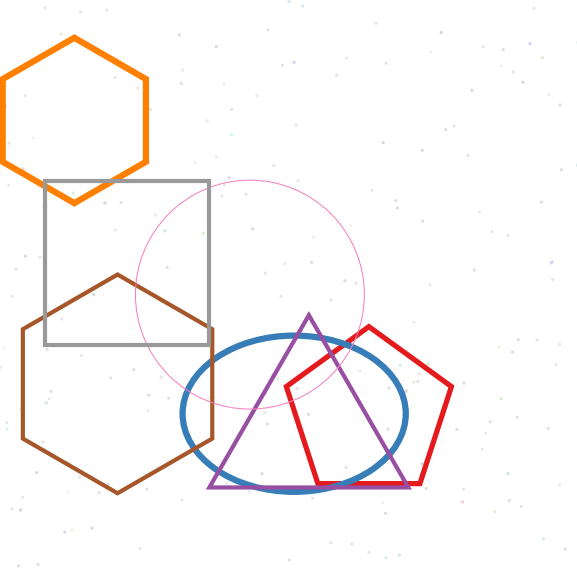[{"shape": "pentagon", "thickness": 2.5, "radius": 0.75, "center": [0.639, 0.283]}, {"shape": "oval", "thickness": 3, "radius": 0.97, "center": [0.509, 0.283]}, {"shape": "triangle", "thickness": 2, "radius": 0.99, "center": [0.535, 0.254]}, {"shape": "hexagon", "thickness": 3, "radius": 0.72, "center": [0.129, 0.791]}, {"shape": "hexagon", "thickness": 2, "radius": 0.95, "center": [0.204, 0.334]}, {"shape": "circle", "thickness": 0.5, "radius": 0.99, "center": [0.433, 0.489]}, {"shape": "square", "thickness": 2, "radius": 0.71, "center": [0.22, 0.543]}]